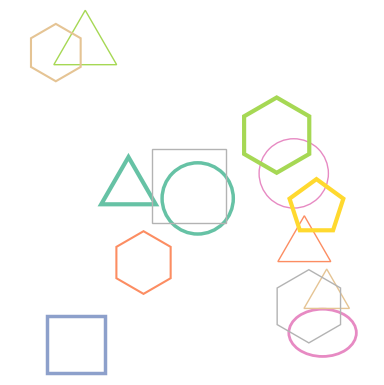[{"shape": "circle", "thickness": 2.5, "radius": 0.46, "center": [0.513, 0.485]}, {"shape": "triangle", "thickness": 3, "radius": 0.41, "center": [0.334, 0.51]}, {"shape": "triangle", "thickness": 1, "radius": 0.4, "center": [0.79, 0.36]}, {"shape": "hexagon", "thickness": 1.5, "radius": 0.41, "center": [0.373, 0.318]}, {"shape": "square", "thickness": 2.5, "radius": 0.37, "center": [0.198, 0.105]}, {"shape": "circle", "thickness": 1, "radius": 0.45, "center": [0.763, 0.55]}, {"shape": "oval", "thickness": 2, "radius": 0.44, "center": [0.838, 0.136]}, {"shape": "triangle", "thickness": 1, "radius": 0.47, "center": [0.221, 0.879]}, {"shape": "hexagon", "thickness": 3, "radius": 0.49, "center": [0.719, 0.649]}, {"shape": "pentagon", "thickness": 3, "radius": 0.37, "center": [0.822, 0.461]}, {"shape": "triangle", "thickness": 1, "radius": 0.34, "center": [0.849, 0.233]}, {"shape": "hexagon", "thickness": 1.5, "radius": 0.37, "center": [0.145, 0.863]}, {"shape": "square", "thickness": 1, "radius": 0.48, "center": [0.49, 0.516]}, {"shape": "hexagon", "thickness": 1, "radius": 0.48, "center": [0.802, 0.204]}]